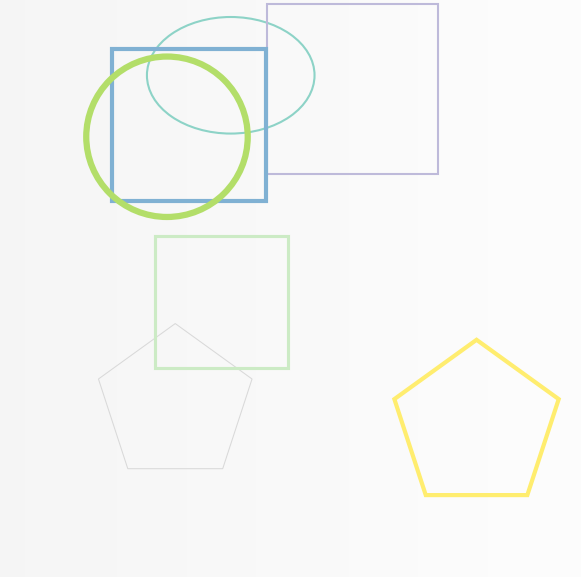[{"shape": "oval", "thickness": 1, "radius": 0.72, "center": [0.397, 0.869]}, {"shape": "square", "thickness": 1, "radius": 0.74, "center": [0.607, 0.844]}, {"shape": "square", "thickness": 2, "radius": 0.66, "center": [0.325, 0.783]}, {"shape": "circle", "thickness": 3, "radius": 0.69, "center": [0.287, 0.762]}, {"shape": "pentagon", "thickness": 0.5, "radius": 0.69, "center": [0.302, 0.3]}, {"shape": "square", "thickness": 1.5, "radius": 0.57, "center": [0.381, 0.475]}, {"shape": "pentagon", "thickness": 2, "radius": 0.74, "center": [0.82, 0.262]}]